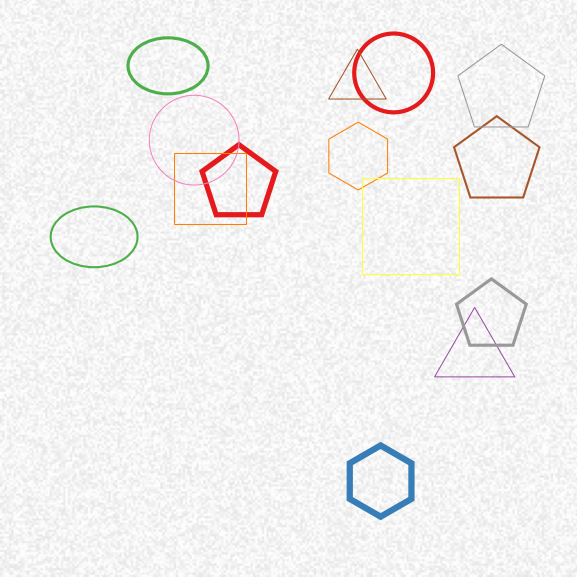[{"shape": "pentagon", "thickness": 2.5, "radius": 0.34, "center": [0.414, 0.682]}, {"shape": "circle", "thickness": 2, "radius": 0.34, "center": [0.682, 0.873]}, {"shape": "hexagon", "thickness": 3, "radius": 0.31, "center": [0.659, 0.166]}, {"shape": "oval", "thickness": 1, "radius": 0.38, "center": [0.163, 0.589]}, {"shape": "oval", "thickness": 1.5, "radius": 0.35, "center": [0.291, 0.885]}, {"shape": "triangle", "thickness": 0.5, "radius": 0.4, "center": [0.822, 0.387]}, {"shape": "hexagon", "thickness": 0.5, "radius": 0.29, "center": [0.62, 0.729]}, {"shape": "square", "thickness": 0.5, "radius": 0.31, "center": [0.364, 0.673]}, {"shape": "square", "thickness": 0.5, "radius": 0.42, "center": [0.711, 0.608]}, {"shape": "triangle", "thickness": 0.5, "radius": 0.29, "center": [0.619, 0.856]}, {"shape": "pentagon", "thickness": 1, "radius": 0.39, "center": [0.86, 0.72]}, {"shape": "circle", "thickness": 0.5, "radius": 0.39, "center": [0.336, 0.756]}, {"shape": "pentagon", "thickness": 0.5, "radius": 0.4, "center": [0.868, 0.843]}, {"shape": "pentagon", "thickness": 1.5, "radius": 0.32, "center": [0.851, 0.453]}]